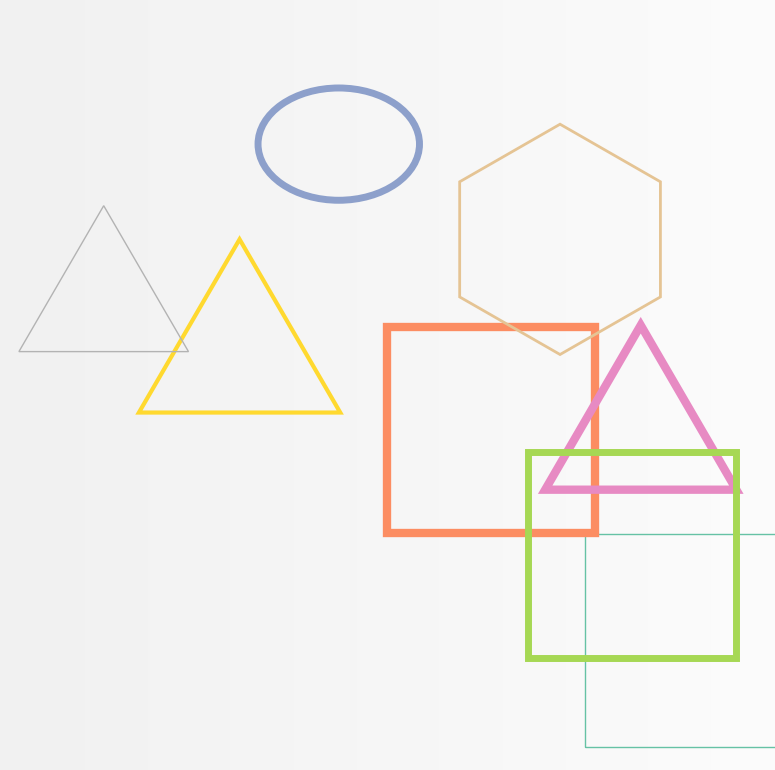[{"shape": "square", "thickness": 0.5, "radius": 0.69, "center": [0.894, 0.169]}, {"shape": "square", "thickness": 3, "radius": 0.67, "center": [0.633, 0.442]}, {"shape": "oval", "thickness": 2.5, "radius": 0.52, "center": [0.437, 0.813]}, {"shape": "triangle", "thickness": 3, "radius": 0.71, "center": [0.827, 0.435]}, {"shape": "square", "thickness": 2.5, "radius": 0.67, "center": [0.815, 0.279]}, {"shape": "triangle", "thickness": 1.5, "radius": 0.75, "center": [0.309, 0.539]}, {"shape": "hexagon", "thickness": 1, "radius": 0.75, "center": [0.723, 0.689]}, {"shape": "triangle", "thickness": 0.5, "radius": 0.63, "center": [0.134, 0.607]}]